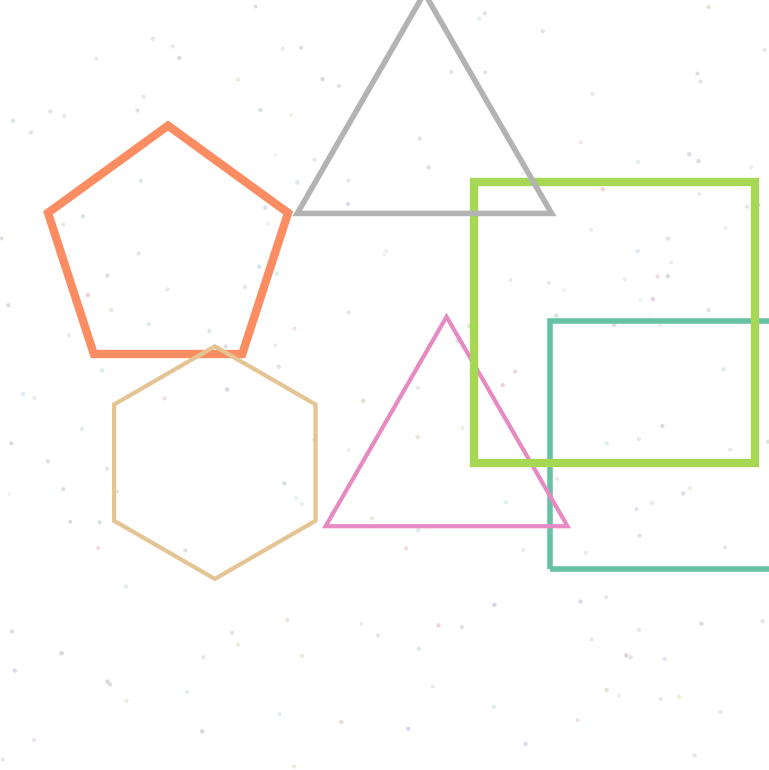[{"shape": "square", "thickness": 2, "radius": 0.81, "center": [0.876, 0.422]}, {"shape": "pentagon", "thickness": 3, "radius": 0.82, "center": [0.218, 0.673]}, {"shape": "triangle", "thickness": 1.5, "radius": 0.91, "center": [0.58, 0.407]}, {"shape": "square", "thickness": 3, "radius": 0.91, "center": [0.799, 0.582]}, {"shape": "hexagon", "thickness": 1.5, "radius": 0.76, "center": [0.279, 0.399]}, {"shape": "triangle", "thickness": 2, "radius": 0.95, "center": [0.551, 0.818]}]